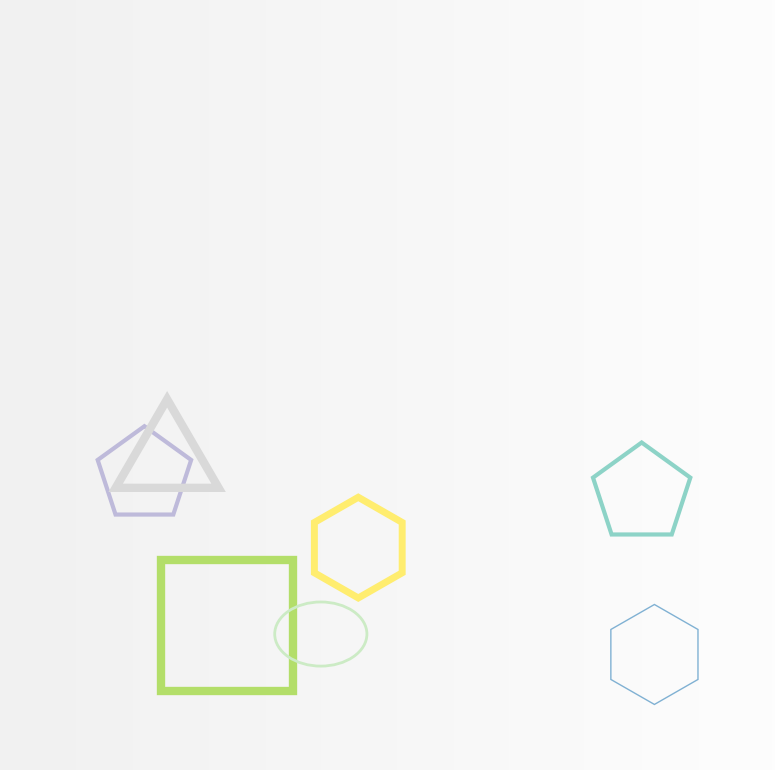[{"shape": "pentagon", "thickness": 1.5, "radius": 0.33, "center": [0.828, 0.359]}, {"shape": "pentagon", "thickness": 1.5, "radius": 0.32, "center": [0.186, 0.383]}, {"shape": "hexagon", "thickness": 0.5, "radius": 0.32, "center": [0.844, 0.15]}, {"shape": "square", "thickness": 3, "radius": 0.43, "center": [0.292, 0.188]}, {"shape": "triangle", "thickness": 3, "radius": 0.38, "center": [0.216, 0.405]}, {"shape": "oval", "thickness": 1, "radius": 0.3, "center": [0.414, 0.177]}, {"shape": "hexagon", "thickness": 2.5, "radius": 0.33, "center": [0.462, 0.289]}]